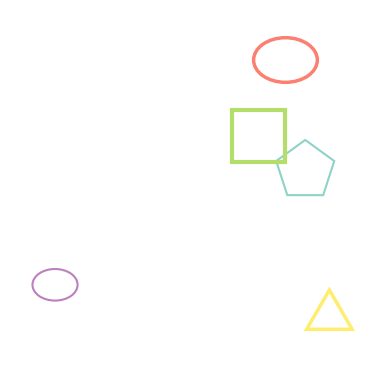[{"shape": "pentagon", "thickness": 1.5, "radius": 0.4, "center": [0.793, 0.557]}, {"shape": "oval", "thickness": 2.5, "radius": 0.41, "center": [0.741, 0.844]}, {"shape": "square", "thickness": 3, "radius": 0.34, "center": [0.671, 0.647]}, {"shape": "oval", "thickness": 1.5, "radius": 0.29, "center": [0.143, 0.26]}, {"shape": "triangle", "thickness": 2.5, "radius": 0.34, "center": [0.856, 0.179]}]